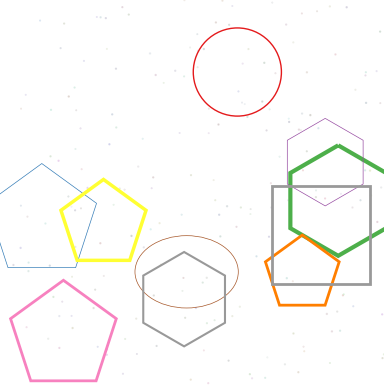[{"shape": "circle", "thickness": 1, "radius": 0.57, "center": [0.616, 0.813]}, {"shape": "pentagon", "thickness": 0.5, "radius": 0.75, "center": [0.109, 0.426]}, {"shape": "hexagon", "thickness": 3, "radius": 0.72, "center": [0.878, 0.479]}, {"shape": "hexagon", "thickness": 0.5, "radius": 0.57, "center": [0.845, 0.579]}, {"shape": "pentagon", "thickness": 2, "radius": 0.5, "center": [0.785, 0.289]}, {"shape": "pentagon", "thickness": 2.5, "radius": 0.58, "center": [0.269, 0.418]}, {"shape": "oval", "thickness": 0.5, "radius": 0.67, "center": [0.485, 0.294]}, {"shape": "pentagon", "thickness": 2, "radius": 0.72, "center": [0.165, 0.128]}, {"shape": "hexagon", "thickness": 1.5, "radius": 0.61, "center": [0.478, 0.223]}, {"shape": "square", "thickness": 2, "radius": 0.64, "center": [0.833, 0.39]}]